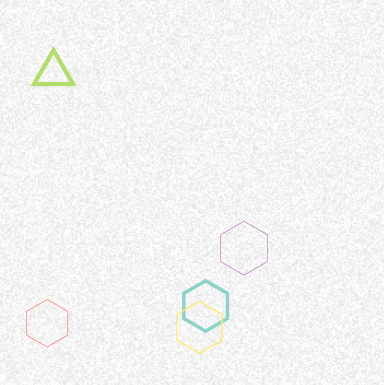[{"shape": "hexagon", "thickness": 2.5, "radius": 0.33, "center": [0.534, 0.205]}, {"shape": "hexagon", "thickness": 0.5, "radius": 0.31, "center": [0.123, 0.16]}, {"shape": "triangle", "thickness": 3, "radius": 0.29, "center": [0.139, 0.811]}, {"shape": "hexagon", "thickness": 0.5, "radius": 0.35, "center": [0.634, 0.355]}, {"shape": "hexagon", "thickness": 1, "radius": 0.34, "center": [0.518, 0.15]}]